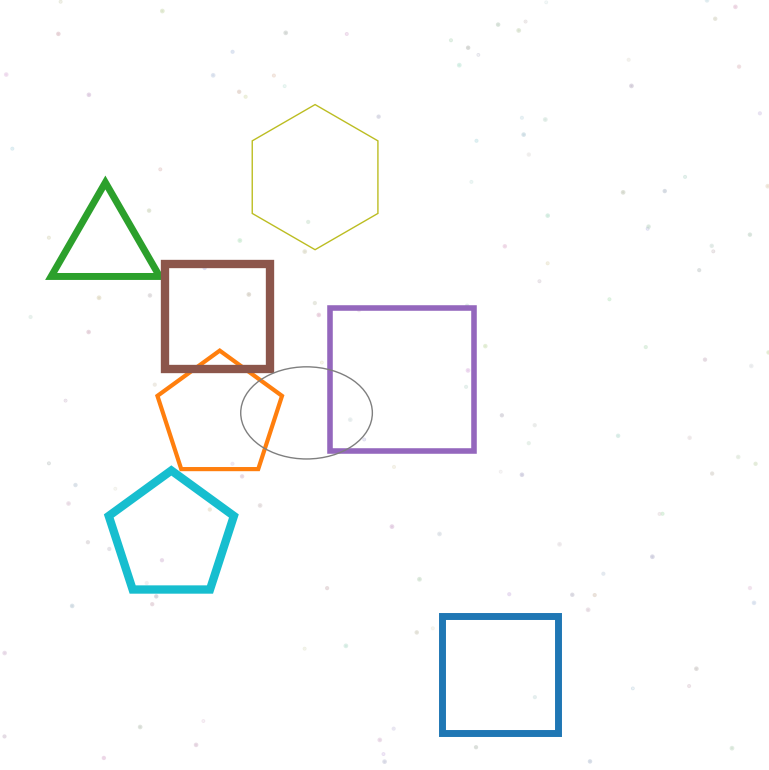[{"shape": "square", "thickness": 2.5, "radius": 0.38, "center": [0.649, 0.124]}, {"shape": "pentagon", "thickness": 1.5, "radius": 0.43, "center": [0.285, 0.46]}, {"shape": "triangle", "thickness": 2.5, "radius": 0.41, "center": [0.137, 0.682]}, {"shape": "square", "thickness": 2, "radius": 0.46, "center": [0.522, 0.507]}, {"shape": "square", "thickness": 3, "radius": 0.34, "center": [0.283, 0.588]}, {"shape": "oval", "thickness": 0.5, "radius": 0.43, "center": [0.398, 0.464]}, {"shape": "hexagon", "thickness": 0.5, "radius": 0.47, "center": [0.409, 0.77]}, {"shape": "pentagon", "thickness": 3, "radius": 0.43, "center": [0.222, 0.304]}]